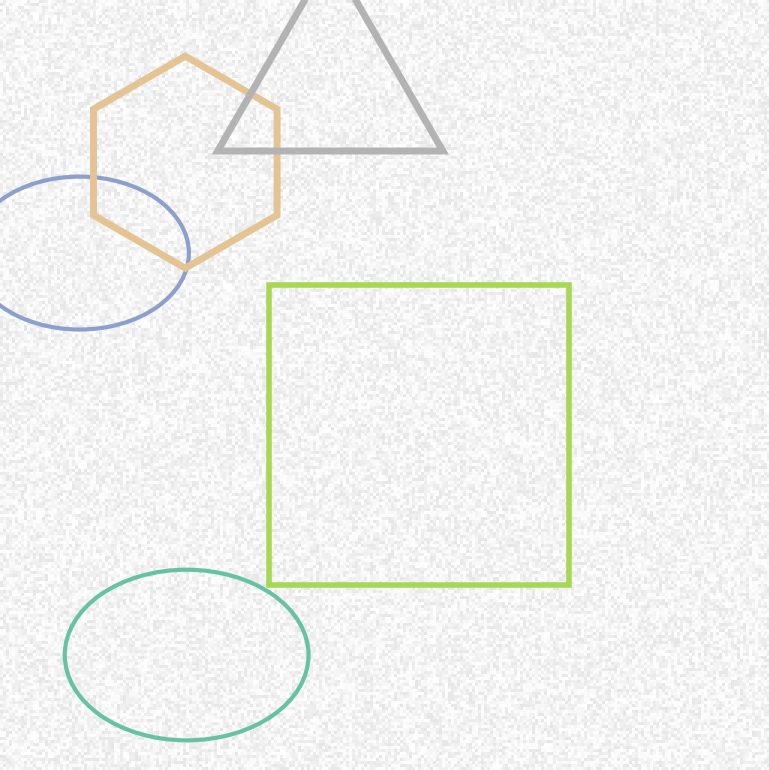[{"shape": "oval", "thickness": 1.5, "radius": 0.79, "center": [0.242, 0.149]}, {"shape": "oval", "thickness": 1.5, "radius": 0.71, "center": [0.103, 0.671]}, {"shape": "square", "thickness": 2, "radius": 0.97, "center": [0.544, 0.436]}, {"shape": "hexagon", "thickness": 2.5, "radius": 0.69, "center": [0.241, 0.789]}, {"shape": "triangle", "thickness": 2.5, "radius": 0.84, "center": [0.429, 0.888]}]